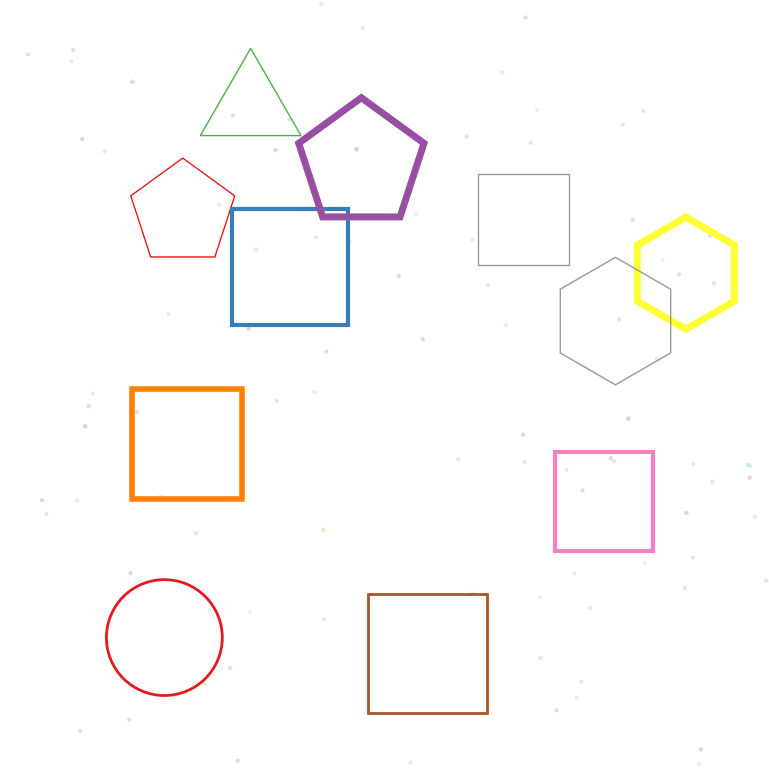[{"shape": "circle", "thickness": 1, "radius": 0.38, "center": [0.213, 0.172]}, {"shape": "pentagon", "thickness": 0.5, "radius": 0.35, "center": [0.237, 0.724]}, {"shape": "square", "thickness": 1.5, "radius": 0.38, "center": [0.377, 0.653]}, {"shape": "triangle", "thickness": 0.5, "radius": 0.38, "center": [0.326, 0.862]}, {"shape": "pentagon", "thickness": 2.5, "radius": 0.43, "center": [0.469, 0.788]}, {"shape": "square", "thickness": 2, "radius": 0.36, "center": [0.243, 0.424]}, {"shape": "hexagon", "thickness": 2.5, "radius": 0.36, "center": [0.891, 0.645]}, {"shape": "square", "thickness": 1, "radius": 0.38, "center": [0.555, 0.151]}, {"shape": "square", "thickness": 1.5, "radius": 0.32, "center": [0.784, 0.349]}, {"shape": "hexagon", "thickness": 0.5, "radius": 0.41, "center": [0.799, 0.583]}, {"shape": "square", "thickness": 0.5, "radius": 0.29, "center": [0.68, 0.715]}]